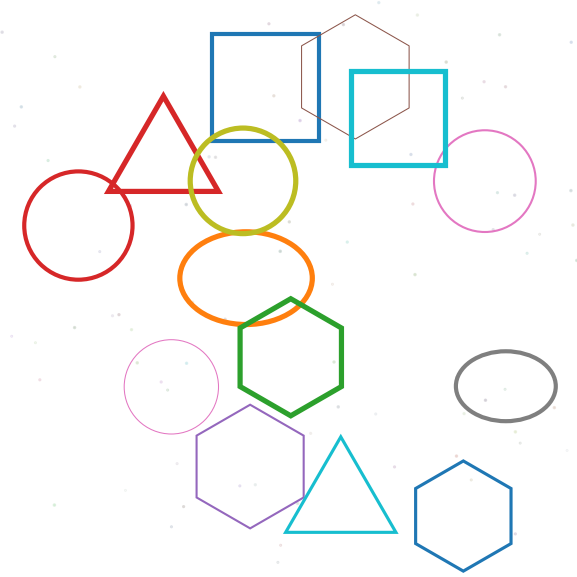[{"shape": "hexagon", "thickness": 1.5, "radius": 0.48, "center": [0.802, 0.106]}, {"shape": "square", "thickness": 2, "radius": 0.46, "center": [0.46, 0.847]}, {"shape": "oval", "thickness": 2.5, "radius": 0.57, "center": [0.426, 0.517]}, {"shape": "hexagon", "thickness": 2.5, "radius": 0.51, "center": [0.503, 0.38]}, {"shape": "triangle", "thickness": 2.5, "radius": 0.55, "center": [0.283, 0.723]}, {"shape": "circle", "thickness": 2, "radius": 0.47, "center": [0.136, 0.609]}, {"shape": "hexagon", "thickness": 1, "radius": 0.54, "center": [0.433, 0.191]}, {"shape": "hexagon", "thickness": 0.5, "radius": 0.54, "center": [0.615, 0.866]}, {"shape": "circle", "thickness": 1, "radius": 0.44, "center": [0.84, 0.685]}, {"shape": "circle", "thickness": 0.5, "radius": 0.41, "center": [0.297, 0.329]}, {"shape": "oval", "thickness": 2, "radius": 0.43, "center": [0.876, 0.33]}, {"shape": "circle", "thickness": 2.5, "radius": 0.46, "center": [0.421, 0.686]}, {"shape": "square", "thickness": 2.5, "radius": 0.41, "center": [0.689, 0.795]}, {"shape": "triangle", "thickness": 1.5, "radius": 0.55, "center": [0.59, 0.132]}]